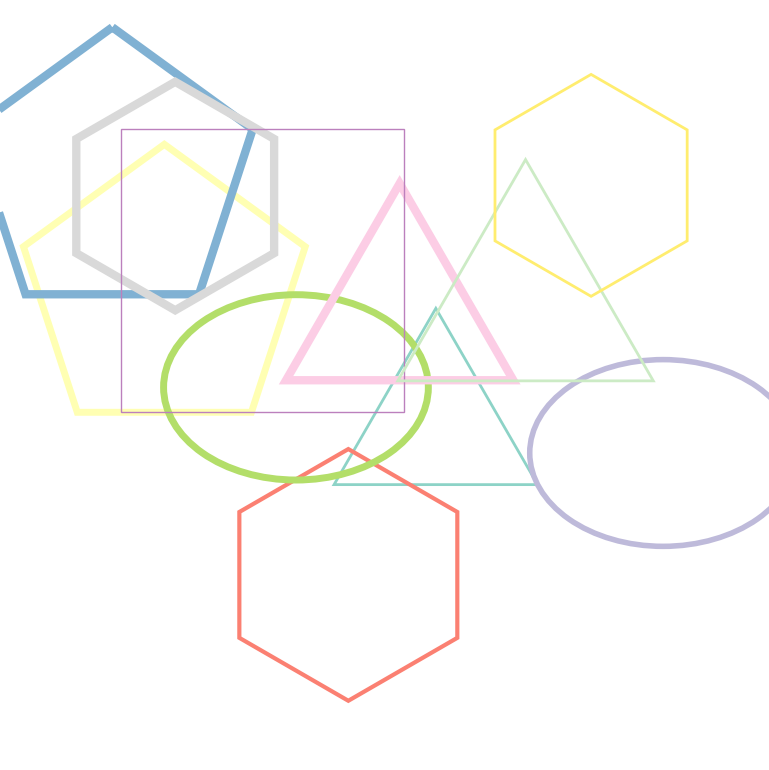[{"shape": "triangle", "thickness": 1, "radius": 0.76, "center": [0.566, 0.447]}, {"shape": "pentagon", "thickness": 2.5, "radius": 0.96, "center": [0.213, 0.62]}, {"shape": "oval", "thickness": 2, "radius": 0.87, "center": [0.861, 0.412]}, {"shape": "hexagon", "thickness": 1.5, "radius": 0.82, "center": [0.452, 0.253]}, {"shape": "pentagon", "thickness": 3, "radius": 0.96, "center": [0.146, 0.773]}, {"shape": "oval", "thickness": 2.5, "radius": 0.86, "center": [0.384, 0.497]}, {"shape": "triangle", "thickness": 3, "radius": 0.85, "center": [0.519, 0.591]}, {"shape": "hexagon", "thickness": 3, "radius": 0.74, "center": [0.228, 0.745]}, {"shape": "square", "thickness": 0.5, "radius": 0.92, "center": [0.341, 0.649]}, {"shape": "triangle", "thickness": 1, "radius": 0.96, "center": [0.683, 0.601]}, {"shape": "hexagon", "thickness": 1, "radius": 0.72, "center": [0.768, 0.759]}]